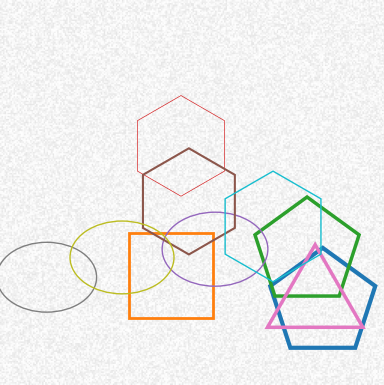[{"shape": "pentagon", "thickness": 3, "radius": 0.72, "center": [0.838, 0.213]}, {"shape": "square", "thickness": 2, "radius": 0.55, "center": [0.445, 0.284]}, {"shape": "pentagon", "thickness": 2.5, "radius": 0.71, "center": [0.798, 0.346]}, {"shape": "hexagon", "thickness": 0.5, "radius": 0.65, "center": [0.47, 0.621]}, {"shape": "oval", "thickness": 1, "radius": 0.69, "center": [0.558, 0.353]}, {"shape": "hexagon", "thickness": 1.5, "radius": 0.69, "center": [0.491, 0.477]}, {"shape": "triangle", "thickness": 2.5, "radius": 0.72, "center": [0.819, 0.221]}, {"shape": "oval", "thickness": 1, "radius": 0.65, "center": [0.121, 0.28]}, {"shape": "oval", "thickness": 1, "radius": 0.68, "center": [0.317, 0.331]}, {"shape": "hexagon", "thickness": 1, "radius": 0.72, "center": [0.709, 0.412]}]